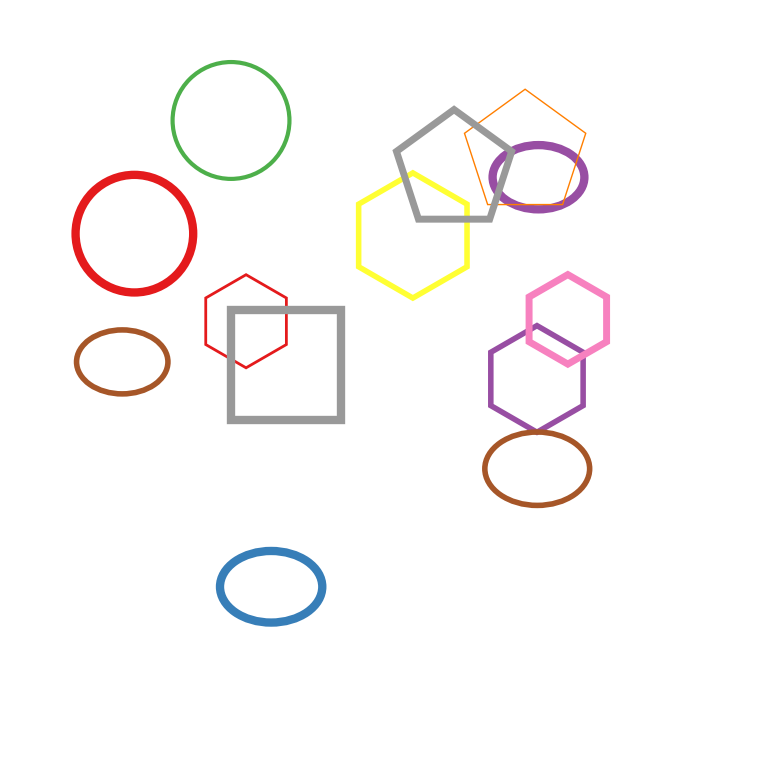[{"shape": "hexagon", "thickness": 1, "radius": 0.3, "center": [0.32, 0.583]}, {"shape": "circle", "thickness": 3, "radius": 0.38, "center": [0.175, 0.697]}, {"shape": "oval", "thickness": 3, "radius": 0.33, "center": [0.352, 0.238]}, {"shape": "circle", "thickness": 1.5, "radius": 0.38, "center": [0.3, 0.844]}, {"shape": "hexagon", "thickness": 2, "radius": 0.35, "center": [0.697, 0.508]}, {"shape": "oval", "thickness": 3, "radius": 0.3, "center": [0.699, 0.77]}, {"shape": "pentagon", "thickness": 0.5, "radius": 0.41, "center": [0.682, 0.801]}, {"shape": "hexagon", "thickness": 2, "radius": 0.41, "center": [0.536, 0.694]}, {"shape": "oval", "thickness": 2, "radius": 0.34, "center": [0.698, 0.391]}, {"shape": "oval", "thickness": 2, "radius": 0.3, "center": [0.159, 0.53]}, {"shape": "hexagon", "thickness": 2.5, "radius": 0.29, "center": [0.737, 0.585]}, {"shape": "square", "thickness": 3, "radius": 0.36, "center": [0.371, 0.526]}, {"shape": "pentagon", "thickness": 2.5, "radius": 0.39, "center": [0.59, 0.779]}]